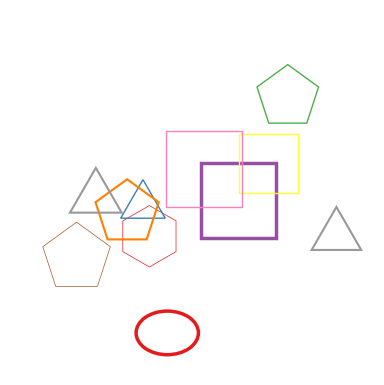[{"shape": "hexagon", "thickness": 0.5, "radius": 0.4, "center": [0.388, 0.386]}, {"shape": "oval", "thickness": 2.5, "radius": 0.4, "center": [0.434, 0.135]}, {"shape": "triangle", "thickness": 1, "radius": 0.33, "center": [0.371, 0.467]}, {"shape": "pentagon", "thickness": 1, "radius": 0.42, "center": [0.747, 0.748]}, {"shape": "square", "thickness": 2.5, "radius": 0.49, "center": [0.621, 0.48]}, {"shape": "pentagon", "thickness": 1.5, "radius": 0.43, "center": [0.33, 0.448]}, {"shape": "square", "thickness": 1, "radius": 0.38, "center": [0.697, 0.575]}, {"shape": "pentagon", "thickness": 0.5, "radius": 0.46, "center": [0.199, 0.331]}, {"shape": "square", "thickness": 1, "radius": 0.49, "center": [0.529, 0.56]}, {"shape": "triangle", "thickness": 1.5, "radius": 0.39, "center": [0.249, 0.486]}, {"shape": "triangle", "thickness": 1.5, "radius": 0.37, "center": [0.874, 0.388]}]